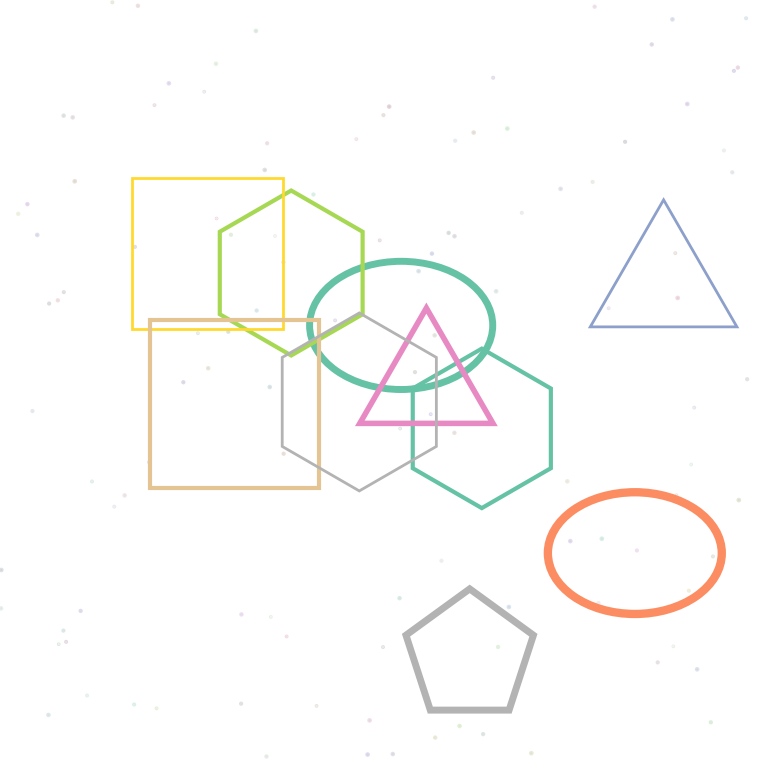[{"shape": "oval", "thickness": 2.5, "radius": 0.59, "center": [0.521, 0.577]}, {"shape": "hexagon", "thickness": 1.5, "radius": 0.52, "center": [0.626, 0.444]}, {"shape": "oval", "thickness": 3, "radius": 0.56, "center": [0.824, 0.282]}, {"shape": "triangle", "thickness": 1, "radius": 0.55, "center": [0.862, 0.63]}, {"shape": "triangle", "thickness": 2, "radius": 0.5, "center": [0.554, 0.5]}, {"shape": "hexagon", "thickness": 1.5, "radius": 0.54, "center": [0.378, 0.645]}, {"shape": "square", "thickness": 1, "radius": 0.49, "center": [0.27, 0.671]}, {"shape": "square", "thickness": 1.5, "radius": 0.55, "center": [0.305, 0.475]}, {"shape": "hexagon", "thickness": 1, "radius": 0.58, "center": [0.467, 0.478]}, {"shape": "pentagon", "thickness": 2.5, "radius": 0.44, "center": [0.61, 0.148]}]